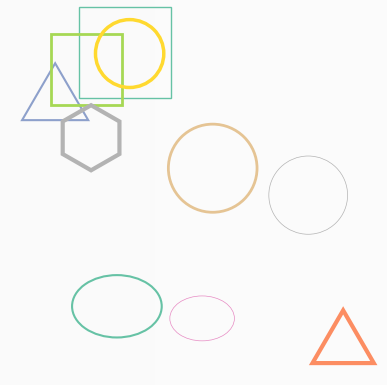[{"shape": "oval", "thickness": 1.5, "radius": 0.58, "center": [0.302, 0.204]}, {"shape": "square", "thickness": 1, "radius": 0.59, "center": [0.322, 0.863]}, {"shape": "triangle", "thickness": 3, "radius": 0.46, "center": [0.886, 0.103]}, {"shape": "triangle", "thickness": 1.5, "radius": 0.49, "center": [0.142, 0.737]}, {"shape": "oval", "thickness": 0.5, "radius": 0.42, "center": [0.522, 0.173]}, {"shape": "square", "thickness": 2, "radius": 0.46, "center": [0.224, 0.82]}, {"shape": "circle", "thickness": 2.5, "radius": 0.44, "center": [0.335, 0.861]}, {"shape": "circle", "thickness": 2, "radius": 0.57, "center": [0.549, 0.563]}, {"shape": "hexagon", "thickness": 3, "radius": 0.42, "center": [0.235, 0.642]}, {"shape": "circle", "thickness": 0.5, "radius": 0.51, "center": [0.795, 0.493]}]